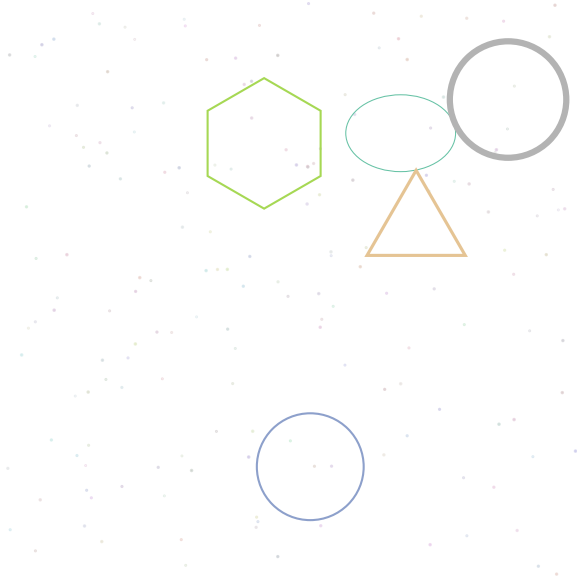[{"shape": "oval", "thickness": 0.5, "radius": 0.48, "center": [0.694, 0.768]}, {"shape": "circle", "thickness": 1, "radius": 0.46, "center": [0.537, 0.191]}, {"shape": "hexagon", "thickness": 1, "radius": 0.56, "center": [0.457, 0.751]}, {"shape": "triangle", "thickness": 1.5, "radius": 0.49, "center": [0.721, 0.606]}, {"shape": "circle", "thickness": 3, "radius": 0.5, "center": [0.88, 0.827]}]